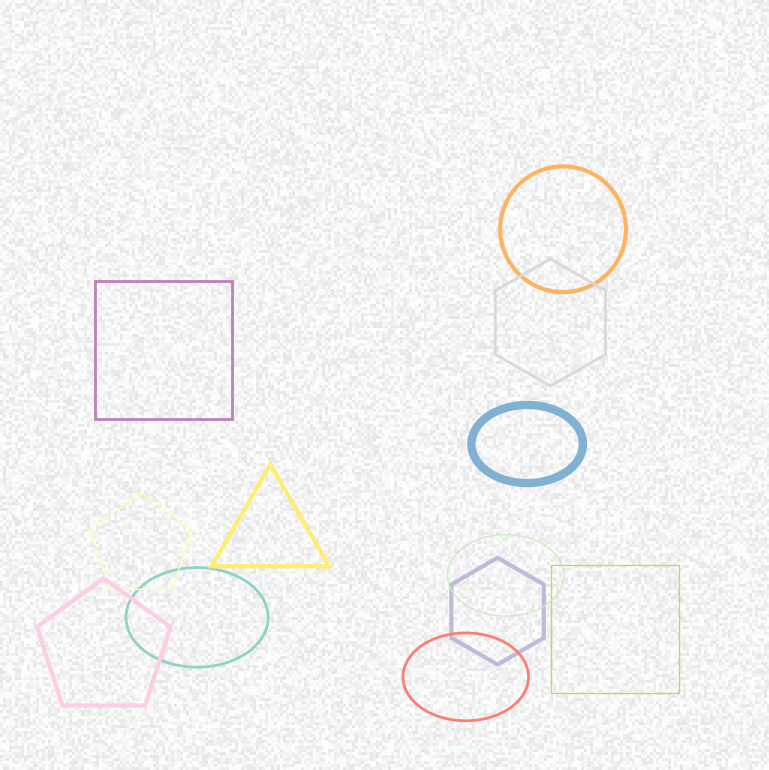[{"shape": "oval", "thickness": 1, "radius": 0.46, "center": [0.256, 0.198]}, {"shape": "pentagon", "thickness": 0.5, "radius": 0.35, "center": [0.183, 0.291]}, {"shape": "hexagon", "thickness": 1.5, "radius": 0.35, "center": [0.646, 0.206]}, {"shape": "oval", "thickness": 1, "radius": 0.41, "center": [0.605, 0.121]}, {"shape": "oval", "thickness": 3, "radius": 0.36, "center": [0.685, 0.423]}, {"shape": "circle", "thickness": 1.5, "radius": 0.41, "center": [0.731, 0.702]}, {"shape": "square", "thickness": 0.5, "radius": 0.41, "center": [0.799, 0.183]}, {"shape": "pentagon", "thickness": 1.5, "radius": 0.46, "center": [0.135, 0.158]}, {"shape": "hexagon", "thickness": 1, "radius": 0.41, "center": [0.715, 0.581]}, {"shape": "square", "thickness": 1, "radius": 0.45, "center": [0.212, 0.545]}, {"shape": "oval", "thickness": 0.5, "radius": 0.38, "center": [0.657, 0.253]}, {"shape": "triangle", "thickness": 1.5, "radius": 0.44, "center": [0.351, 0.309]}]